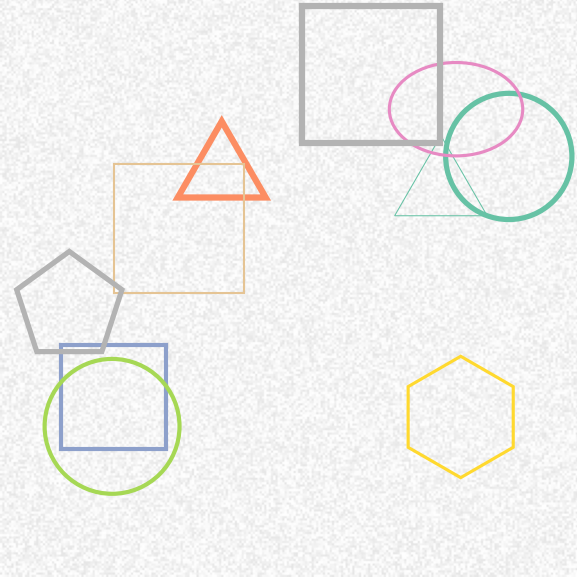[{"shape": "circle", "thickness": 2.5, "radius": 0.55, "center": [0.881, 0.728]}, {"shape": "triangle", "thickness": 0.5, "radius": 0.46, "center": [0.763, 0.672]}, {"shape": "triangle", "thickness": 3, "radius": 0.44, "center": [0.384, 0.701]}, {"shape": "square", "thickness": 2, "radius": 0.45, "center": [0.197, 0.312]}, {"shape": "oval", "thickness": 1.5, "radius": 0.58, "center": [0.79, 0.81]}, {"shape": "circle", "thickness": 2, "radius": 0.58, "center": [0.194, 0.261]}, {"shape": "hexagon", "thickness": 1.5, "radius": 0.53, "center": [0.798, 0.277]}, {"shape": "square", "thickness": 1, "radius": 0.56, "center": [0.309, 0.603]}, {"shape": "square", "thickness": 3, "radius": 0.59, "center": [0.642, 0.87]}, {"shape": "pentagon", "thickness": 2.5, "radius": 0.48, "center": [0.12, 0.468]}]